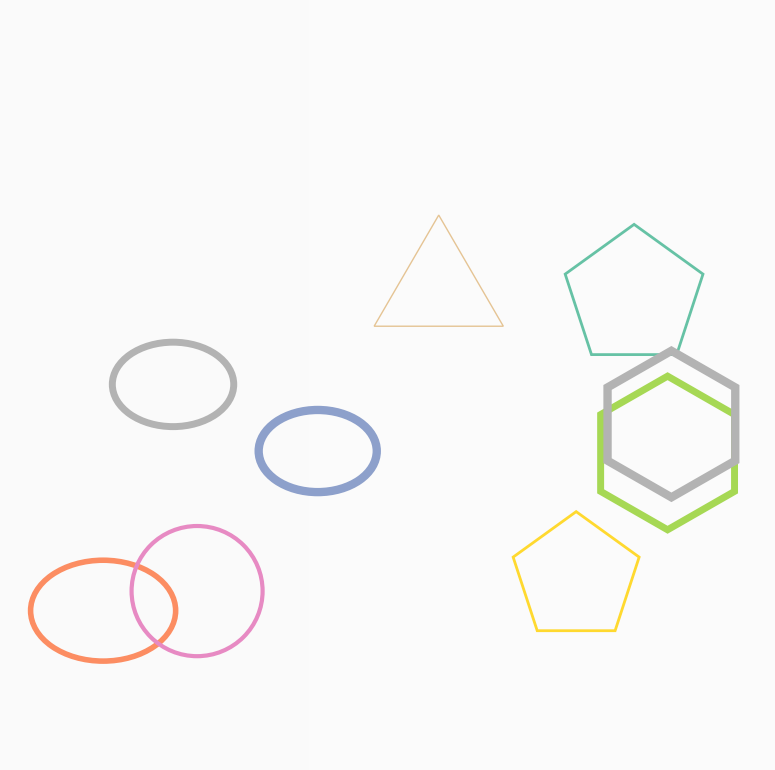[{"shape": "pentagon", "thickness": 1, "radius": 0.47, "center": [0.818, 0.615]}, {"shape": "oval", "thickness": 2, "radius": 0.47, "center": [0.133, 0.207]}, {"shape": "oval", "thickness": 3, "radius": 0.38, "center": [0.41, 0.414]}, {"shape": "circle", "thickness": 1.5, "radius": 0.42, "center": [0.254, 0.232]}, {"shape": "hexagon", "thickness": 2.5, "radius": 0.5, "center": [0.861, 0.412]}, {"shape": "pentagon", "thickness": 1, "radius": 0.43, "center": [0.743, 0.25]}, {"shape": "triangle", "thickness": 0.5, "radius": 0.48, "center": [0.566, 0.624]}, {"shape": "oval", "thickness": 2.5, "radius": 0.39, "center": [0.223, 0.501]}, {"shape": "hexagon", "thickness": 3, "radius": 0.48, "center": [0.866, 0.449]}]